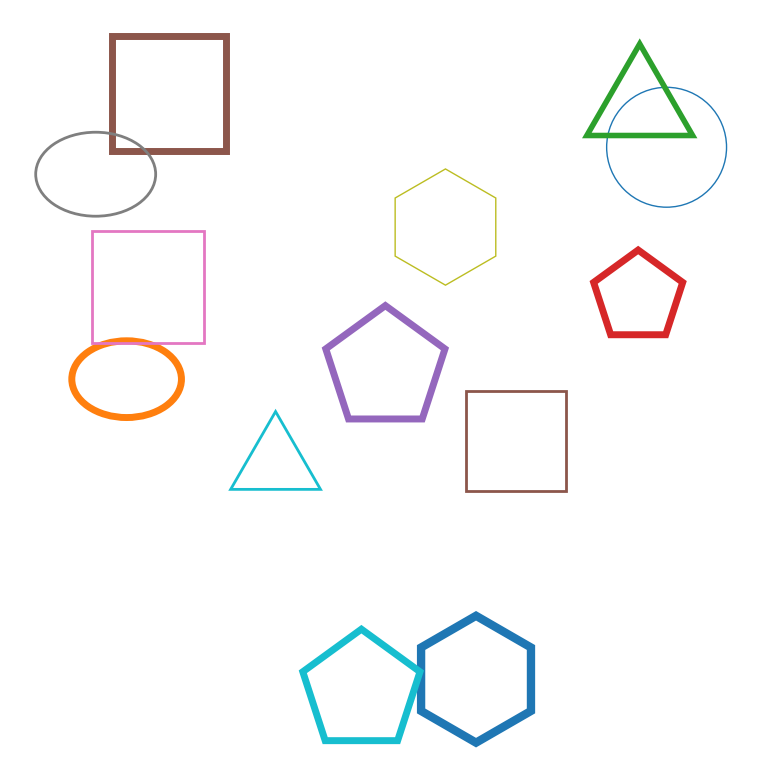[{"shape": "circle", "thickness": 0.5, "radius": 0.39, "center": [0.866, 0.809]}, {"shape": "hexagon", "thickness": 3, "radius": 0.41, "center": [0.618, 0.118]}, {"shape": "oval", "thickness": 2.5, "radius": 0.36, "center": [0.164, 0.508]}, {"shape": "triangle", "thickness": 2, "radius": 0.4, "center": [0.831, 0.864]}, {"shape": "pentagon", "thickness": 2.5, "radius": 0.3, "center": [0.829, 0.614]}, {"shape": "pentagon", "thickness": 2.5, "radius": 0.41, "center": [0.5, 0.522]}, {"shape": "square", "thickness": 1, "radius": 0.32, "center": [0.67, 0.427]}, {"shape": "square", "thickness": 2.5, "radius": 0.37, "center": [0.219, 0.879]}, {"shape": "square", "thickness": 1, "radius": 0.36, "center": [0.192, 0.628]}, {"shape": "oval", "thickness": 1, "radius": 0.39, "center": [0.124, 0.774]}, {"shape": "hexagon", "thickness": 0.5, "radius": 0.38, "center": [0.579, 0.705]}, {"shape": "pentagon", "thickness": 2.5, "radius": 0.4, "center": [0.469, 0.103]}, {"shape": "triangle", "thickness": 1, "radius": 0.34, "center": [0.358, 0.398]}]